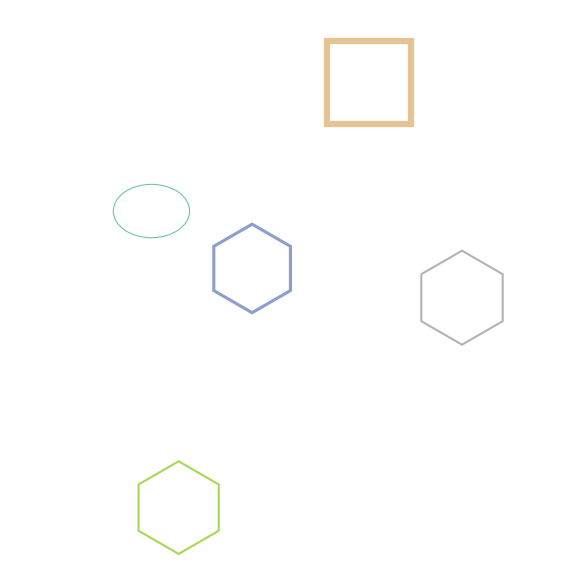[{"shape": "oval", "thickness": 0.5, "radius": 0.33, "center": [0.262, 0.634]}, {"shape": "hexagon", "thickness": 1.5, "radius": 0.38, "center": [0.437, 0.534]}, {"shape": "hexagon", "thickness": 1, "radius": 0.4, "center": [0.309, 0.12]}, {"shape": "square", "thickness": 3, "radius": 0.36, "center": [0.639, 0.857]}, {"shape": "hexagon", "thickness": 1, "radius": 0.41, "center": [0.8, 0.484]}]